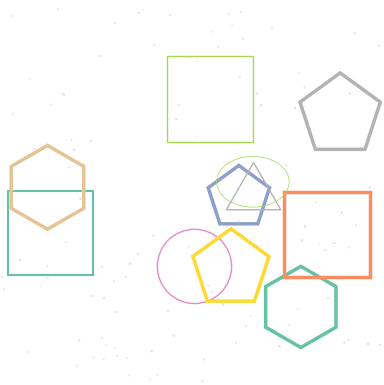[{"shape": "square", "thickness": 1.5, "radius": 0.55, "center": [0.131, 0.394]}, {"shape": "hexagon", "thickness": 2.5, "radius": 0.53, "center": [0.781, 0.203]}, {"shape": "square", "thickness": 2.5, "radius": 0.56, "center": [0.85, 0.391]}, {"shape": "pentagon", "thickness": 2.5, "radius": 0.42, "center": [0.62, 0.486]}, {"shape": "circle", "thickness": 1, "radius": 0.48, "center": [0.505, 0.308]}, {"shape": "oval", "thickness": 0.5, "radius": 0.47, "center": [0.657, 0.528]}, {"shape": "square", "thickness": 1, "radius": 0.56, "center": [0.545, 0.742]}, {"shape": "pentagon", "thickness": 2.5, "radius": 0.52, "center": [0.6, 0.302]}, {"shape": "hexagon", "thickness": 2.5, "radius": 0.54, "center": [0.123, 0.513]}, {"shape": "triangle", "thickness": 1, "radius": 0.41, "center": [0.659, 0.496]}, {"shape": "pentagon", "thickness": 2.5, "radius": 0.55, "center": [0.884, 0.701]}]